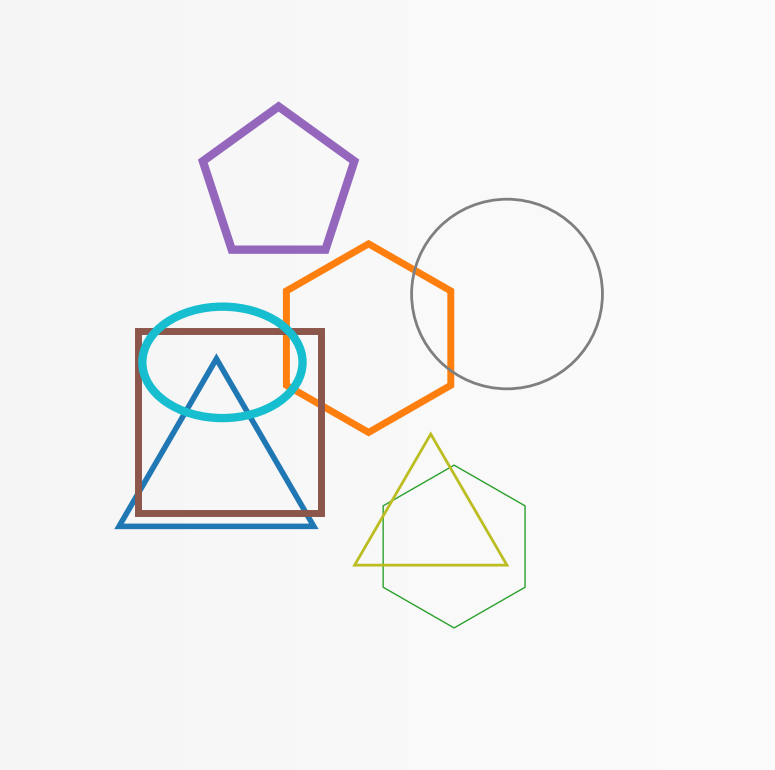[{"shape": "triangle", "thickness": 2, "radius": 0.73, "center": [0.279, 0.389]}, {"shape": "hexagon", "thickness": 2.5, "radius": 0.61, "center": [0.476, 0.561]}, {"shape": "hexagon", "thickness": 0.5, "radius": 0.53, "center": [0.586, 0.29]}, {"shape": "pentagon", "thickness": 3, "radius": 0.51, "center": [0.359, 0.759]}, {"shape": "square", "thickness": 2.5, "radius": 0.59, "center": [0.296, 0.452]}, {"shape": "circle", "thickness": 1, "radius": 0.62, "center": [0.654, 0.618]}, {"shape": "triangle", "thickness": 1, "radius": 0.57, "center": [0.556, 0.323]}, {"shape": "oval", "thickness": 3, "radius": 0.52, "center": [0.287, 0.529]}]